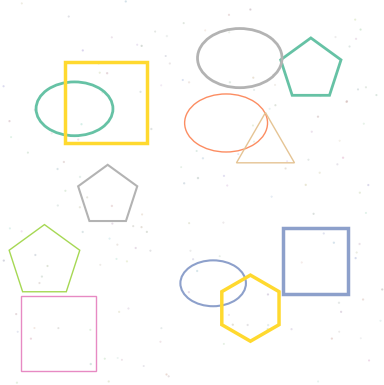[{"shape": "oval", "thickness": 2, "radius": 0.5, "center": [0.194, 0.717]}, {"shape": "pentagon", "thickness": 2, "radius": 0.41, "center": [0.807, 0.819]}, {"shape": "oval", "thickness": 1, "radius": 0.54, "center": [0.587, 0.681]}, {"shape": "oval", "thickness": 1.5, "radius": 0.43, "center": [0.554, 0.264]}, {"shape": "square", "thickness": 2.5, "radius": 0.43, "center": [0.82, 0.323]}, {"shape": "square", "thickness": 1, "radius": 0.49, "center": [0.152, 0.133]}, {"shape": "pentagon", "thickness": 1, "radius": 0.48, "center": [0.115, 0.32]}, {"shape": "square", "thickness": 2.5, "radius": 0.53, "center": [0.275, 0.734]}, {"shape": "hexagon", "thickness": 2.5, "radius": 0.43, "center": [0.65, 0.2]}, {"shape": "triangle", "thickness": 1, "radius": 0.43, "center": [0.69, 0.621]}, {"shape": "pentagon", "thickness": 1.5, "radius": 0.4, "center": [0.28, 0.491]}, {"shape": "oval", "thickness": 2, "radius": 0.55, "center": [0.623, 0.849]}]